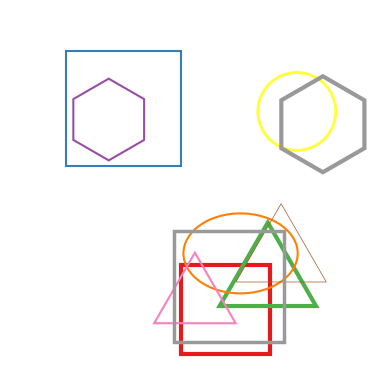[{"shape": "square", "thickness": 3, "radius": 0.58, "center": [0.585, 0.197]}, {"shape": "square", "thickness": 1.5, "radius": 0.75, "center": [0.322, 0.717]}, {"shape": "triangle", "thickness": 3, "radius": 0.72, "center": [0.696, 0.277]}, {"shape": "hexagon", "thickness": 1.5, "radius": 0.53, "center": [0.282, 0.69]}, {"shape": "oval", "thickness": 1.5, "radius": 0.74, "center": [0.625, 0.342]}, {"shape": "circle", "thickness": 2, "radius": 0.51, "center": [0.771, 0.711]}, {"shape": "triangle", "thickness": 0.5, "radius": 0.68, "center": [0.73, 0.335]}, {"shape": "triangle", "thickness": 1.5, "radius": 0.61, "center": [0.506, 0.222]}, {"shape": "square", "thickness": 2.5, "radius": 0.72, "center": [0.594, 0.256]}, {"shape": "hexagon", "thickness": 3, "radius": 0.62, "center": [0.839, 0.677]}]